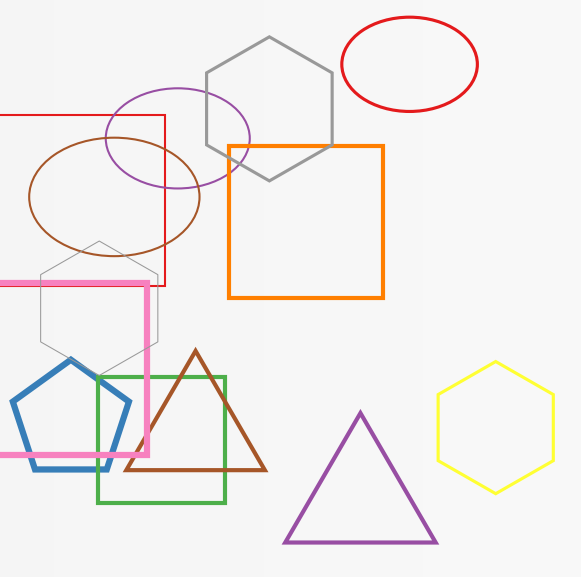[{"shape": "square", "thickness": 1, "radius": 0.74, "center": [0.137, 0.652]}, {"shape": "oval", "thickness": 1.5, "radius": 0.58, "center": [0.705, 0.888]}, {"shape": "pentagon", "thickness": 3, "radius": 0.53, "center": [0.122, 0.271]}, {"shape": "square", "thickness": 2, "radius": 0.55, "center": [0.278, 0.237]}, {"shape": "oval", "thickness": 1, "radius": 0.62, "center": [0.306, 0.76]}, {"shape": "triangle", "thickness": 2, "radius": 0.75, "center": [0.62, 0.134]}, {"shape": "square", "thickness": 2, "radius": 0.66, "center": [0.527, 0.615]}, {"shape": "hexagon", "thickness": 1.5, "radius": 0.57, "center": [0.853, 0.259]}, {"shape": "triangle", "thickness": 2, "radius": 0.69, "center": [0.336, 0.254]}, {"shape": "oval", "thickness": 1, "radius": 0.73, "center": [0.197, 0.658]}, {"shape": "square", "thickness": 3, "radius": 0.74, "center": [0.104, 0.36]}, {"shape": "hexagon", "thickness": 1.5, "radius": 0.62, "center": [0.463, 0.811]}, {"shape": "hexagon", "thickness": 0.5, "radius": 0.58, "center": [0.171, 0.465]}]